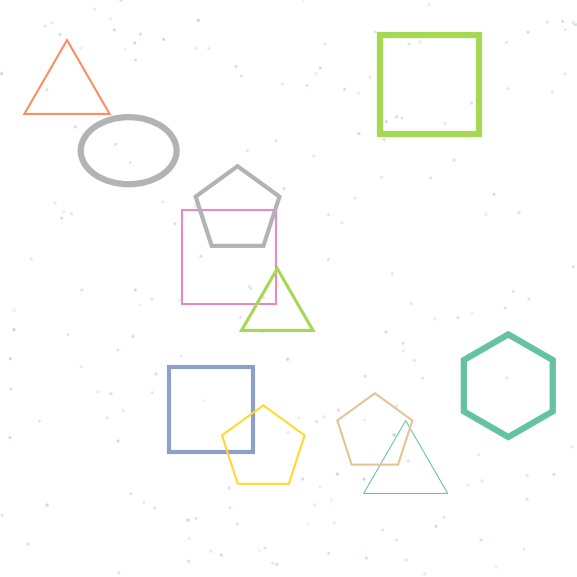[{"shape": "triangle", "thickness": 0.5, "radius": 0.42, "center": [0.702, 0.187]}, {"shape": "hexagon", "thickness": 3, "radius": 0.44, "center": [0.88, 0.331]}, {"shape": "triangle", "thickness": 1, "radius": 0.43, "center": [0.116, 0.844]}, {"shape": "square", "thickness": 2, "radius": 0.36, "center": [0.366, 0.29]}, {"shape": "square", "thickness": 1, "radius": 0.4, "center": [0.396, 0.554]}, {"shape": "square", "thickness": 3, "radius": 0.43, "center": [0.743, 0.852]}, {"shape": "triangle", "thickness": 1.5, "radius": 0.36, "center": [0.48, 0.463]}, {"shape": "pentagon", "thickness": 1, "radius": 0.38, "center": [0.456, 0.222]}, {"shape": "pentagon", "thickness": 1, "radius": 0.34, "center": [0.649, 0.25]}, {"shape": "oval", "thickness": 3, "radius": 0.41, "center": [0.223, 0.738]}, {"shape": "pentagon", "thickness": 2, "radius": 0.38, "center": [0.411, 0.635]}]